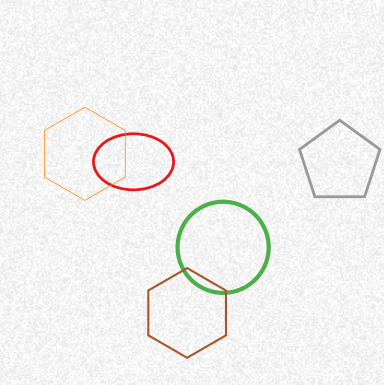[{"shape": "oval", "thickness": 2, "radius": 0.52, "center": [0.347, 0.58]}, {"shape": "circle", "thickness": 3, "radius": 0.59, "center": [0.58, 0.358]}, {"shape": "hexagon", "thickness": 0.5, "radius": 0.61, "center": [0.221, 0.601]}, {"shape": "hexagon", "thickness": 1.5, "radius": 0.58, "center": [0.486, 0.187]}, {"shape": "pentagon", "thickness": 2, "radius": 0.55, "center": [0.882, 0.578]}]